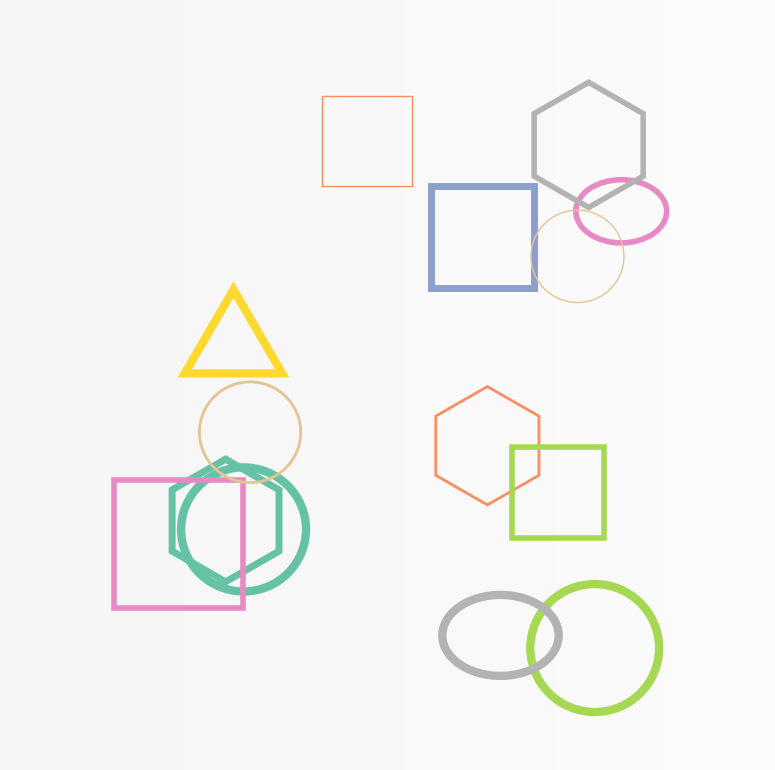[{"shape": "circle", "thickness": 3, "radius": 0.4, "center": [0.314, 0.312]}, {"shape": "hexagon", "thickness": 2.5, "radius": 0.4, "center": [0.291, 0.324]}, {"shape": "square", "thickness": 0.5, "radius": 0.29, "center": [0.473, 0.817]}, {"shape": "hexagon", "thickness": 1, "radius": 0.38, "center": [0.629, 0.421]}, {"shape": "square", "thickness": 2.5, "radius": 0.33, "center": [0.623, 0.692]}, {"shape": "square", "thickness": 2, "radius": 0.42, "center": [0.231, 0.293]}, {"shape": "oval", "thickness": 2, "radius": 0.29, "center": [0.802, 0.726]}, {"shape": "circle", "thickness": 3, "radius": 0.42, "center": [0.767, 0.158]}, {"shape": "square", "thickness": 2, "radius": 0.3, "center": [0.719, 0.361]}, {"shape": "triangle", "thickness": 3, "radius": 0.36, "center": [0.301, 0.551]}, {"shape": "circle", "thickness": 0.5, "radius": 0.3, "center": [0.745, 0.667]}, {"shape": "circle", "thickness": 1, "radius": 0.33, "center": [0.323, 0.439]}, {"shape": "hexagon", "thickness": 2, "radius": 0.41, "center": [0.76, 0.812]}, {"shape": "oval", "thickness": 3, "radius": 0.38, "center": [0.646, 0.175]}]